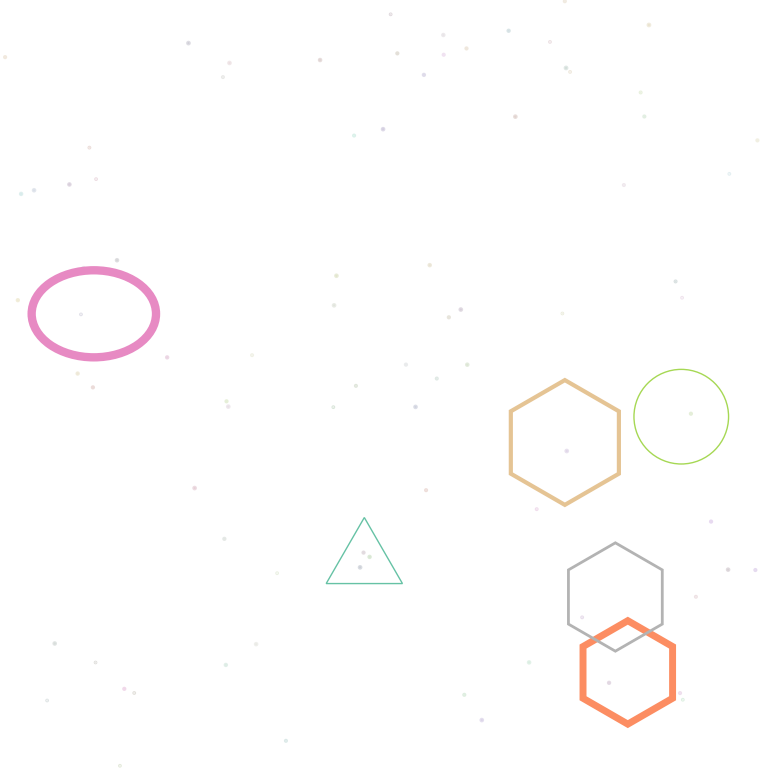[{"shape": "triangle", "thickness": 0.5, "radius": 0.29, "center": [0.473, 0.271]}, {"shape": "hexagon", "thickness": 2.5, "radius": 0.34, "center": [0.815, 0.127]}, {"shape": "oval", "thickness": 3, "radius": 0.4, "center": [0.122, 0.592]}, {"shape": "circle", "thickness": 0.5, "radius": 0.31, "center": [0.885, 0.459]}, {"shape": "hexagon", "thickness": 1.5, "radius": 0.41, "center": [0.734, 0.425]}, {"shape": "hexagon", "thickness": 1, "radius": 0.35, "center": [0.799, 0.225]}]